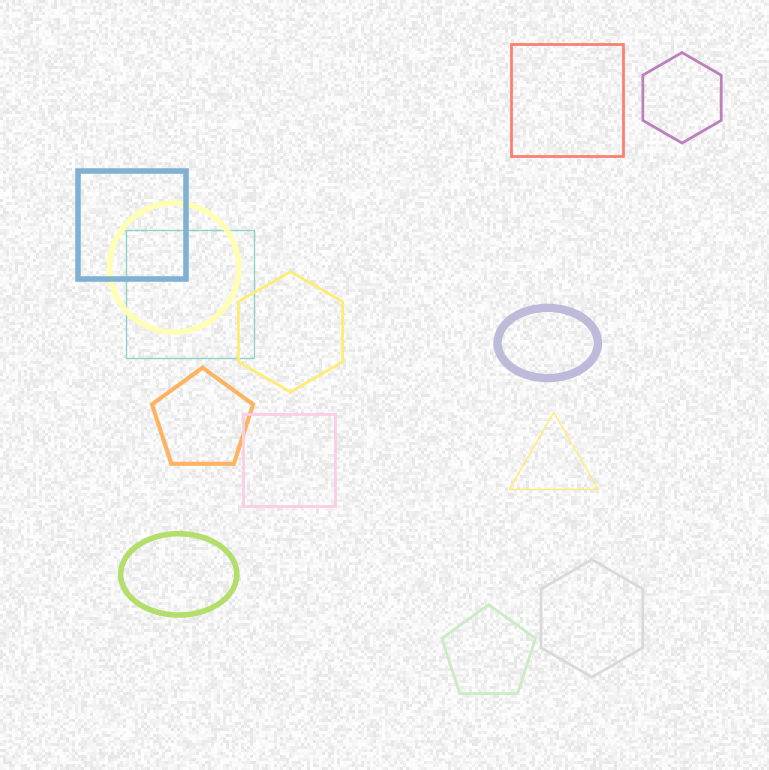[{"shape": "square", "thickness": 0.5, "radius": 0.42, "center": [0.246, 0.619]}, {"shape": "circle", "thickness": 2, "radius": 0.42, "center": [0.226, 0.653]}, {"shape": "oval", "thickness": 3, "radius": 0.33, "center": [0.711, 0.555]}, {"shape": "square", "thickness": 1, "radius": 0.36, "center": [0.736, 0.87]}, {"shape": "square", "thickness": 2, "radius": 0.35, "center": [0.172, 0.707]}, {"shape": "pentagon", "thickness": 1.5, "radius": 0.35, "center": [0.263, 0.454]}, {"shape": "oval", "thickness": 2, "radius": 0.38, "center": [0.232, 0.254]}, {"shape": "square", "thickness": 1, "radius": 0.3, "center": [0.375, 0.402]}, {"shape": "hexagon", "thickness": 1, "radius": 0.38, "center": [0.769, 0.197]}, {"shape": "hexagon", "thickness": 1, "radius": 0.29, "center": [0.886, 0.873]}, {"shape": "pentagon", "thickness": 1, "radius": 0.32, "center": [0.635, 0.151]}, {"shape": "hexagon", "thickness": 1, "radius": 0.39, "center": [0.377, 0.569]}, {"shape": "triangle", "thickness": 0.5, "radius": 0.33, "center": [0.719, 0.398]}]